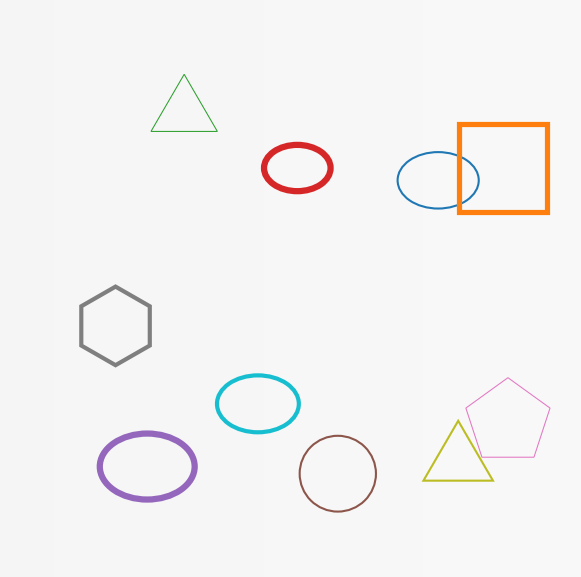[{"shape": "oval", "thickness": 1, "radius": 0.35, "center": [0.754, 0.687]}, {"shape": "square", "thickness": 2.5, "radius": 0.38, "center": [0.865, 0.708]}, {"shape": "triangle", "thickness": 0.5, "radius": 0.33, "center": [0.317, 0.805]}, {"shape": "oval", "thickness": 3, "radius": 0.29, "center": [0.511, 0.708]}, {"shape": "oval", "thickness": 3, "radius": 0.41, "center": [0.253, 0.191]}, {"shape": "circle", "thickness": 1, "radius": 0.33, "center": [0.581, 0.179]}, {"shape": "pentagon", "thickness": 0.5, "radius": 0.38, "center": [0.874, 0.269]}, {"shape": "hexagon", "thickness": 2, "radius": 0.34, "center": [0.199, 0.435]}, {"shape": "triangle", "thickness": 1, "radius": 0.35, "center": [0.788, 0.201]}, {"shape": "oval", "thickness": 2, "radius": 0.35, "center": [0.444, 0.3]}]